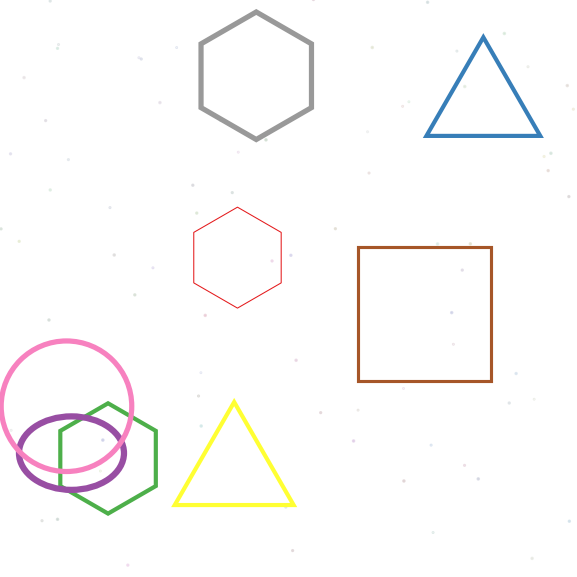[{"shape": "hexagon", "thickness": 0.5, "radius": 0.44, "center": [0.411, 0.553]}, {"shape": "triangle", "thickness": 2, "radius": 0.57, "center": [0.837, 0.821]}, {"shape": "hexagon", "thickness": 2, "radius": 0.48, "center": [0.187, 0.205]}, {"shape": "oval", "thickness": 3, "radius": 0.45, "center": [0.124, 0.214]}, {"shape": "triangle", "thickness": 2, "radius": 0.59, "center": [0.406, 0.184]}, {"shape": "square", "thickness": 1.5, "radius": 0.58, "center": [0.735, 0.455]}, {"shape": "circle", "thickness": 2.5, "radius": 0.57, "center": [0.115, 0.296]}, {"shape": "hexagon", "thickness": 2.5, "radius": 0.55, "center": [0.444, 0.868]}]